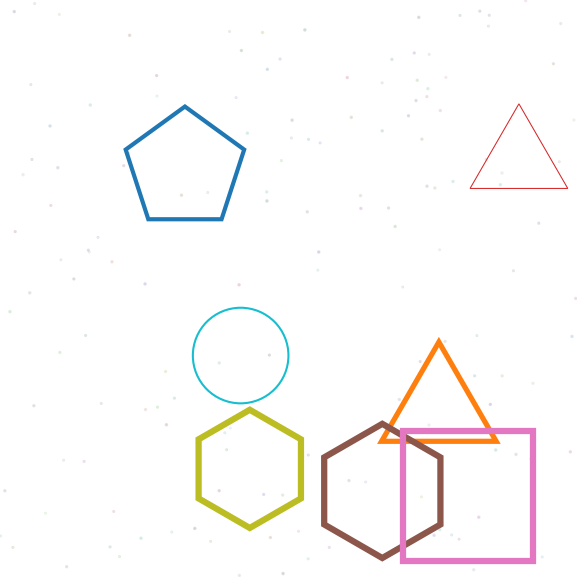[{"shape": "pentagon", "thickness": 2, "radius": 0.54, "center": [0.32, 0.707]}, {"shape": "triangle", "thickness": 2.5, "radius": 0.57, "center": [0.76, 0.292]}, {"shape": "triangle", "thickness": 0.5, "radius": 0.49, "center": [0.899, 0.722]}, {"shape": "hexagon", "thickness": 3, "radius": 0.58, "center": [0.662, 0.149]}, {"shape": "square", "thickness": 3, "radius": 0.56, "center": [0.81, 0.14]}, {"shape": "hexagon", "thickness": 3, "radius": 0.51, "center": [0.433, 0.187]}, {"shape": "circle", "thickness": 1, "radius": 0.41, "center": [0.417, 0.383]}]